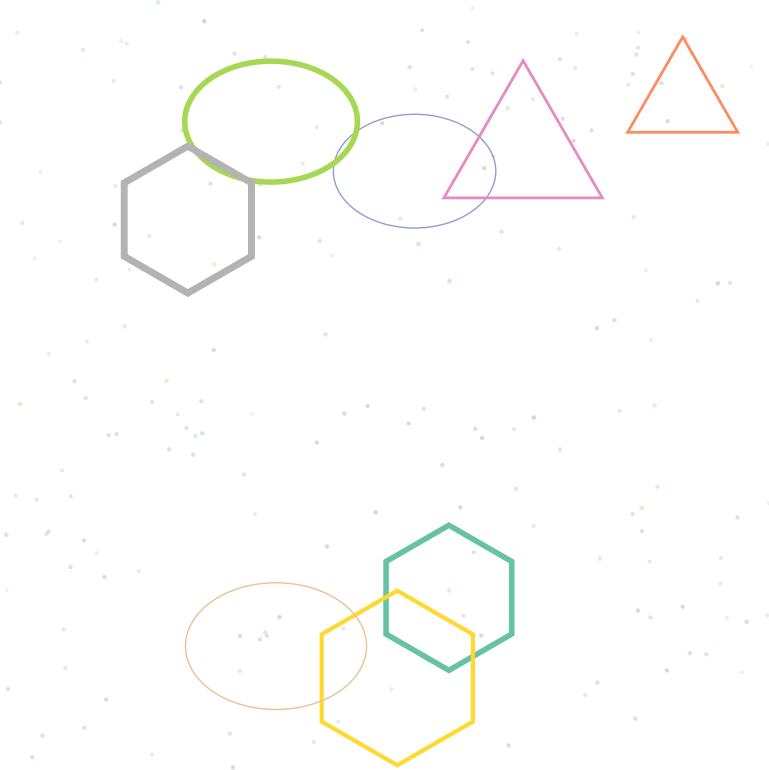[{"shape": "hexagon", "thickness": 2, "radius": 0.47, "center": [0.583, 0.224]}, {"shape": "triangle", "thickness": 1, "radius": 0.41, "center": [0.887, 0.869]}, {"shape": "oval", "thickness": 0.5, "radius": 0.53, "center": [0.538, 0.778]}, {"shape": "triangle", "thickness": 1, "radius": 0.59, "center": [0.679, 0.802]}, {"shape": "oval", "thickness": 2, "radius": 0.56, "center": [0.352, 0.842]}, {"shape": "hexagon", "thickness": 1.5, "radius": 0.57, "center": [0.516, 0.12]}, {"shape": "oval", "thickness": 0.5, "radius": 0.59, "center": [0.358, 0.161]}, {"shape": "hexagon", "thickness": 2.5, "radius": 0.48, "center": [0.244, 0.715]}]